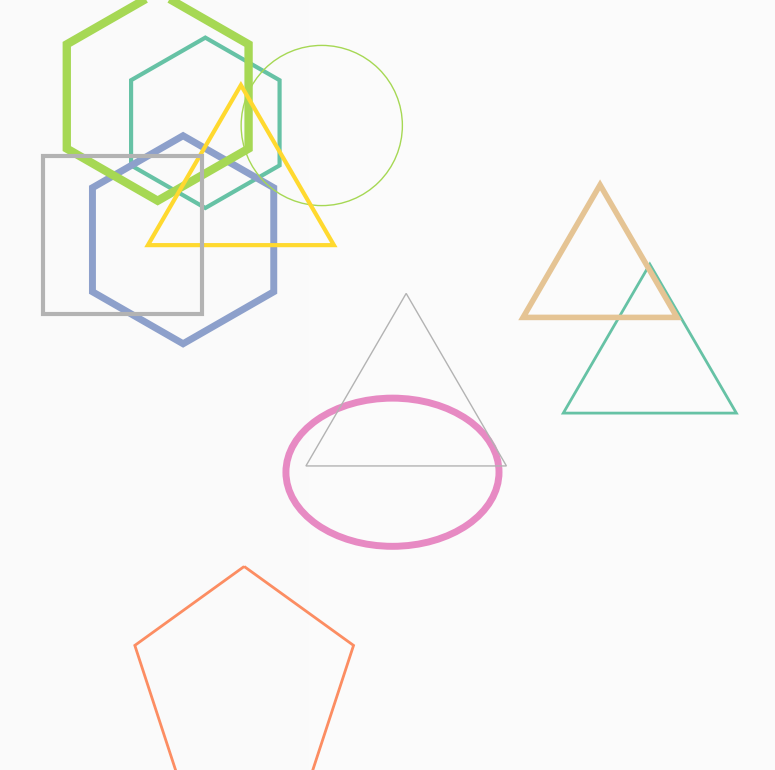[{"shape": "hexagon", "thickness": 1.5, "radius": 0.55, "center": [0.265, 0.841]}, {"shape": "triangle", "thickness": 1, "radius": 0.64, "center": [0.838, 0.528]}, {"shape": "pentagon", "thickness": 1, "radius": 0.74, "center": [0.315, 0.116]}, {"shape": "hexagon", "thickness": 2.5, "radius": 0.68, "center": [0.236, 0.689]}, {"shape": "oval", "thickness": 2.5, "radius": 0.69, "center": [0.506, 0.387]}, {"shape": "hexagon", "thickness": 3, "radius": 0.68, "center": [0.203, 0.875]}, {"shape": "circle", "thickness": 0.5, "radius": 0.52, "center": [0.415, 0.837]}, {"shape": "triangle", "thickness": 1.5, "radius": 0.69, "center": [0.311, 0.751]}, {"shape": "triangle", "thickness": 2, "radius": 0.57, "center": [0.774, 0.645]}, {"shape": "square", "thickness": 1.5, "radius": 0.51, "center": [0.158, 0.695]}, {"shape": "triangle", "thickness": 0.5, "radius": 0.75, "center": [0.524, 0.47]}]